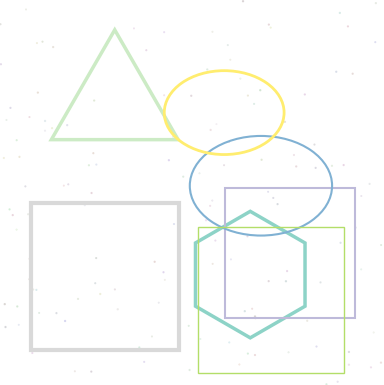[{"shape": "hexagon", "thickness": 2.5, "radius": 0.82, "center": [0.65, 0.287]}, {"shape": "square", "thickness": 1.5, "radius": 0.85, "center": [0.753, 0.343]}, {"shape": "oval", "thickness": 1.5, "radius": 0.92, "center": [0.678, 0.518]}, {"shape": "square", "thickness": 1, "radius": 0.95, "center": [0.705, 0.22]}, {"shape": "square", "thickness": 3, "radius": 0.96, "center": [0.273, 0.282]}, {"shape": "triangle", "thickness": 2.5, "radius": 0.95, "center": [0.298, 0.732]}, {"shape": "oval", "thickness": 2, "radius": 0.78, "center": [0.582, 0.708]}]